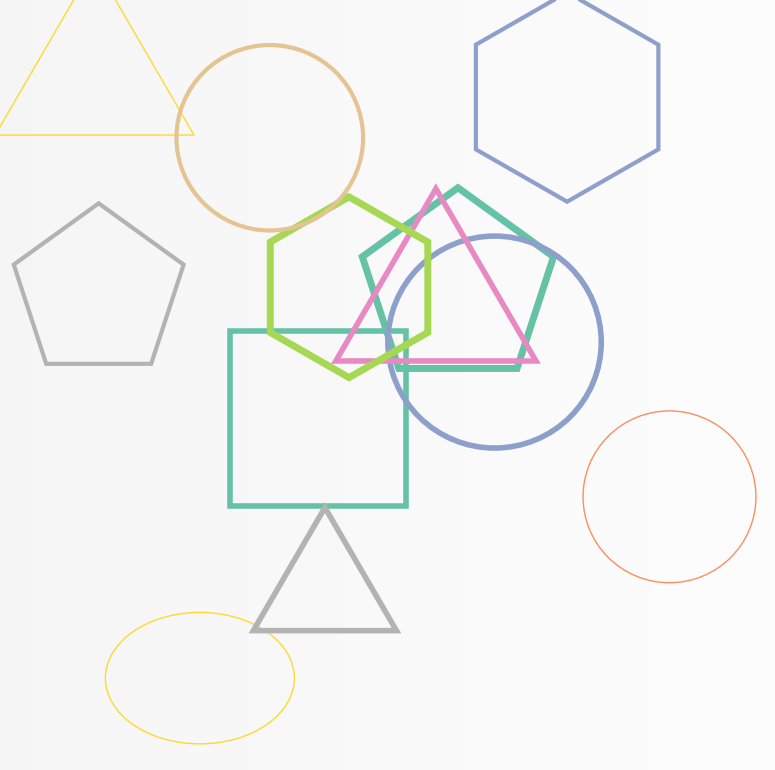[{"shape": "pentagon", "thickness": 2.5, "radius": 0.65, "center": [0.591, 0.626]}, {"shape": "square", "thickness": 2, "radius": 0.57, "center": [0.41, 0.457]}, {"shape": "circle", "thickness": 0.5, "radius": 0.56, "center": [0.864, 0.355]}, {"shape": "hexagon", "thickness": 1.5, "radius": 0.68, "center": [0.732, 0.874]}, {"shape": "circle", "thickness": 2, "radius": 0.69, "center": [0.638, 0.556]}, {"shape": "triangle", "thickness": 2, "radius": 0.75, "center": [0.562, 0.606]}, {"shape": "hexagon", "thickness": 2.5, "radius": 0.59, "center": [0.45, 0.627]}, {"shape": "triangle", "thickness": 0.5, "radius": 0.74, "center": [0.122, 0.899]}, {"shape": "oval", "thickness": 0.5, "radius": 0.61, "center": [0.258, 0.119]}, {"shape": "circle", "thickness": 1.5, "radius": 0.6, "center": [0.348, 0.821]}, {"shape": "pentagon", "thickness": 1.5, "radius": 0.58, "center": [0.127, 0.621]}, {"shape": "triangle", "thickness": 2, "radius": 0.53, "center": [0.419, 0.234]}]